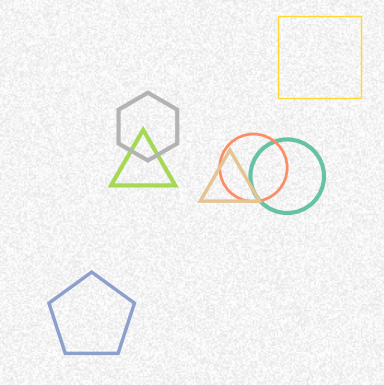[{"shape": "circle", "thickness": 3, "radius": 0.48, "center": [0.746, 0.542]}, {"shape": "circle", "thickness": 2, "radius": 0.44, "center": [0.658, 0.564]}, {"shape": "pentagon", "thickness": 2.5, "radius": 0.58, "center": [0.238, 0.177]}, {"shape": "triangle", "thickness": 3, "radius": 0.48, "center": [0.372, 0.567]}, {"shape": "square", "thickness": 1, "radius": 0.54, "center": [0.83, 0.852]}, {"shape": "triangle", "thickness": 2.5, "radius": 0.44, "center": [0.597, 0.522]}, {"shape": "hexagon", "thickness": 3, "radius": 0.44, "center": [0.384, 0.671]}]